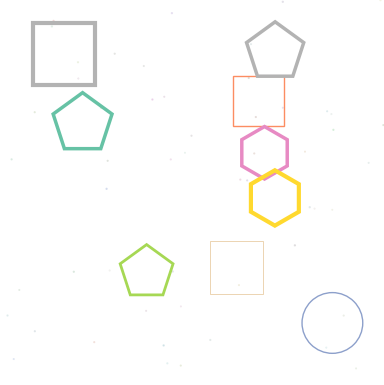[{"shape": "pentagon", "thickness": 2.5, "radius": 0.4, "center": [0.215, 0.679]}, {"shape": "square", "thickness": 1, "radius": 0.33, "center": [0.672, 0.737]}, {"shape": "circle", "thickness": 1, "radius": 0.39, "center": [0.863, 0.161]}, {"shape": "hexagon", "thickness": 2.5, "radius": 0.34, "center": [0.687, 0.603]}, {"shape": "pentagon", "thickness": 2, "radius": 0.36, "center": [0.381, 0.292]}, {"shape": "hexagon", "thickness": 3, "radius": 0.36, "center": [0.714, 0.486]}, {"shape": "square", "thickness": 0.5, "radius": 0.34, "center": [0.615, 0.305]}, {"shape": "pentagon", "thickness": 2.5, "radius": 0.39, "center": [0.715, 0.865]}, {"shape": "square", "thickness": 3, "radius": 0.4, "center": [0.166, 0.859]}]